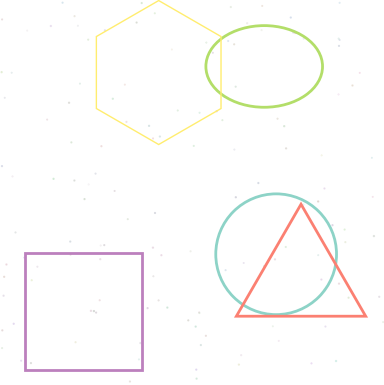[{"shape": "circle", "thickness": 2, "radius": 0.78, "center": [0.717, 0.34]}, {"shape": "triangle", "thickness": 2, "radius": 0.97, "center": [0.782, 0.276]}, {"shape": "oval", "thickness": 2, "radius": 0.76, "center": [0.686, 0.827]}, {"shape": "square", "thickness": 2, "radius": 0.76, "center": [0.216, 0.19]}, {"shape": "hexagon", "thickness": 1, "radius": 0.93, "center": [0.412, 0.812]}]